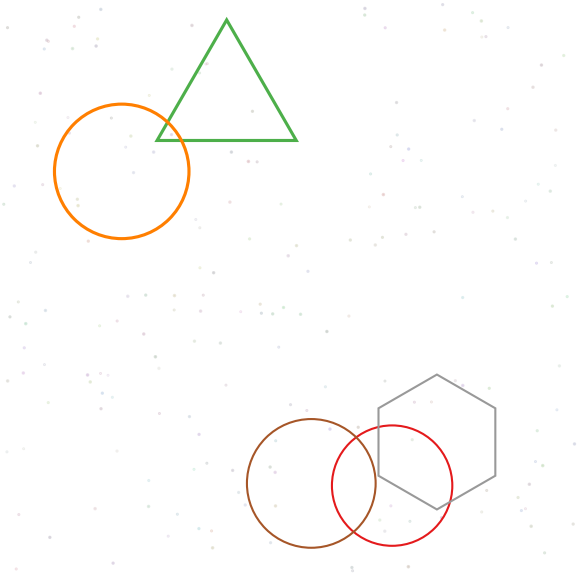[{"shape": "circle", "thickness": 1, "radius": 0.52, "center": [0.679, 0.158]}, {"shape": "triangle", "thickness": 1.5, "radius": 0.7, "center": [0.393, 0.825]}, {"shape": "circle", "thickness": 1.5, "radius": 0.58, "center": [0.211, 0.702]}, {"shape": "circle", "thickness": 1, "radius": 0.56, "center": [0.539, 0.162]}, {"shape": "hexagon", "thickness": 1, "radius": 0.58, "center": [0.757, 0.234]}]